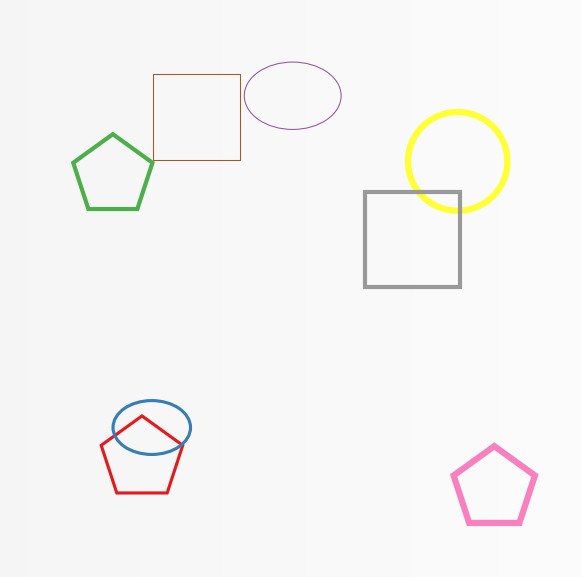[{"shape": "pentagon", "thickness": 1.5, "radius": 0.37, "center": [0.244, 0.205]}, {"shape": "oval", "thickness": 1.5, "radius": 0.33, "center": [0.261, 0.259]}, {"shape": "pentagon", "thickness": 2, "radius": 0.36, "center": [0.194, 0.695]}, {"shape": "oval", "thickness": 0.5, "radius": 0.42, "center": [0.504, 0.833]}, {"shape": "circle", "thickness": 3, "radius": 0.43, "center": [0.787, 0.72]}, {"shape": "square", "thickness": 0.5, "radius": 0.37, "center": [0.338, 0.796]}, {"shape": "pentagon", "thickness": 3, "radius": 0.37, "center": [0.85, 0.153]}, {"shape": "square", "thickness": 2, "radius": 0.41, "center": [0.71, 0.584]}]